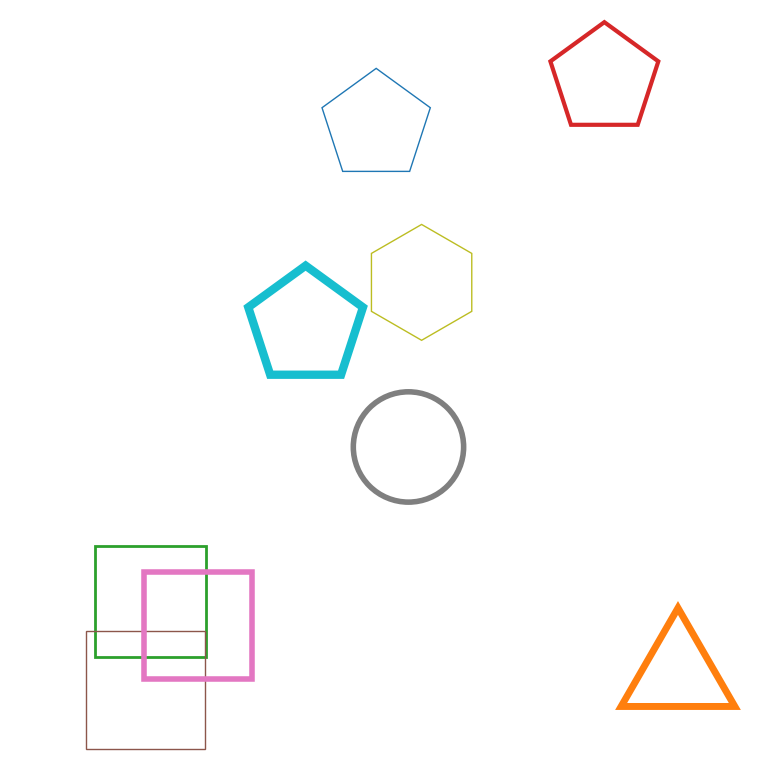[{"shape": "pentagon", "thickness": 0.5, "radius": 0.37, "center": [0.489, 0.837]}, {"shape": "triangle", "thickness": 2.5, "radius": 0.43, "center": [0.88, 0.125]}, {"shape": "square", "thickness": 1, "radius": 0.36, "center": [0.196, 0.219]}, {"shape": "pentagon", "thickness": 1.5, "radius": 0.37, "center": [0.785, 0.898]}, {"shape": "square", "thickness": 0.5, "radius": 0.38, "center": [0.189, 0.104]}, {"shape": "square", "thickness": 2, "radius": 0.35, "center": [0.257, 0.188]}, {"shape": "circle", "thickness": 2, "radius": 0.36, "center": [0.53, 0.42]}, {"shape": "hexagon", "thickness": 0.5, "radius": 0.38, "center": [0.548, 0.633]}, {"shape": "pentagon", "thickness": 3, "radius": 0.39, "center": [0.397, 0.577]}]